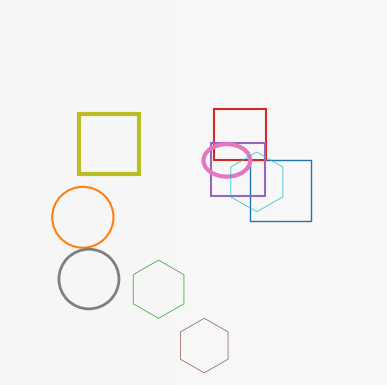[{"shape": "square", "thickness": 1, "radius": 0.4, "center": [0.724, 0.504]}, {"shape": "circle", "thickness": 1.5, "radius": 0.4, "center": [0.214, 0.436]}, {"shape": "hexagon", "thickness": 0.5, "radius": 0.38, "center": [0.409, 0.249]}, {"shape": "square", "thickness": 1.5, "radius": 0.34, "center": [0.62, 0.651]}, {"shape": "square", "thickness": 1.5, "radius": 0.35, "center": [0.615, 0.561]}, {"shape": "hexagon", "thickness": 0.5, "radius": 0.35, "center": [0.527, 0.102]}, {"shape": "oval", "thickness": 3, "radius": 0.3, "center": [0.585, 0.583]}, {"shape": "circle", "thickness": 2, "radius": 0.39, "center": [0.23, 0.275]}, {"shape": "square", "thickness": 3, "radius": 0.39, "center": [0.281, 0.627]}, {"shape": "hexagon", "thickness": 0.5, "radius": 0.39, "center": [0.663, 0.527]}]